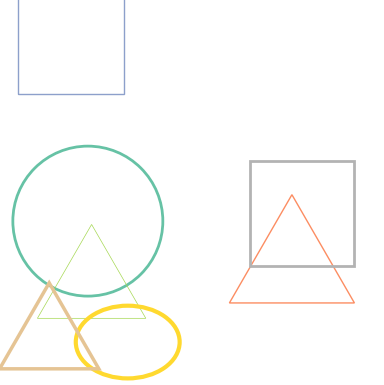[{"shape": "circle", "thickness": 2, "radius": 0.97, "center": [0.228, 0.426]}, {"shape": "triangle", "thickness": 1, "radius": 0.94, "center": [0.758, 0.307]}, {"shape": "square", "thickness": 1, "radius": 0.69, "center": [0.185, 0.895]}, {"shape": "triangle", "thickness": 0.5, "radius": 0.81, "center": [0.238, 0.254]}, {"shape": "oval", "thickness": 3, "radius": 0.67, "center": [0.332, 0.112]}, {"shape": "triangle", "thickness": 2.5, "radius": 0.74, "center": [0.128, 0.116]}, {"shape": "square", "thickness": 2, "radius": 0.68, "center": [0.785, 0.446]}]